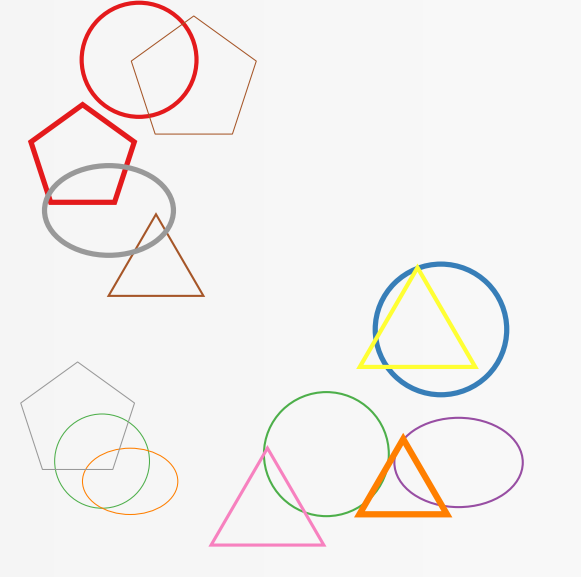[{"shape": "pentagon", "thickness": 2.5, "radius": 0.47, "center": [0.142, 0.724]}, {"shape": "circle", "thickness": 2, "radius": 0.49, "center": [0.239, 0.896]}, {"shape": "circle", "thickness": 2.5, "radius": 0.57, "center": [0.759, 0.429]}, {"shape": "circle", "thickness": 1, "radius": 0.54, "center": [0.562, 0.213]}, {"shape": "circle", "thickness": 0.5, "radius": 0.41, "center": [0.176, 0.201]}, {"shape": "oval", "thickness": 1, "radius": 0.55, "center": [0.789, 0.198]}, {"shape": "triangle", "thickness": 3, "radius": 0.43, "center": [0.694, 0.152]}, {"shape": "oval", "thickness": 0.5, "radius": 0.41, "center": [0.224, 0.166]}, {"shape": "triangle", "thickness": 2, "radius": 0.57, "center": [0.718, 0.421]}, {"shape": "triangle", "thickness": 1, "radius": 0.47, "center": [0.268, 0.534]}, {"shape": "pentagon", "thickness": 0.5, "radius": 0.57, "center": [0.333, 0.858]}, {"shape": "triangle", "thickness": 1.5, "radius": 0.56, "center": [0.46, 0.111]}, {"shape": "pentagon", "thickness": 0.5, "radius": 0.51, "center": [0.134, 0.269]}, {"shape": "oval", "thickness": 2.5, "radius": 0.55, "center": [0.187, 0.635]}]